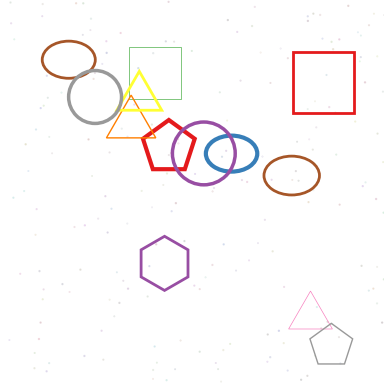[{"shape": "square", "thickness": 2, "radius": 0.4, "center": [0.84, 0.786]}, {"shape": "pentagon", "thickness": 3, "radius": 0.35, "center": [0.439, 0.618]}, {"shape": "oval", "thickness": 3, "radius": 0.33, "center": [0.601, 0.601]}, {"shape": "square", "thickness": 0.5, "radius": 0.33, "center": [0.403, 0.81]}, {"shape": "circle", "thickness": 2.5, "radius": 0.41, "center": [0.529, 0.601]}, {"shape": "hexagon", "thickness": 2, "radius": 0.35, "center": [0.427, 0.316]}, {"shape": "triangle", "thickness": 1, "radius": 0.37, "center": [0.341, 0.679]}, {"shape": "triangle", "thickness": 2, "radius": 0.34, "center": [0.362, 0.747]}, {"shape": "oval", "thickness": 2, "radius": 0.34, "center": [0.179, 0.845]}, {"shape": "oval", "thickness": 2, "radius": 0.36, "center": [0.758, 0.544]}, {"shape": "triangle", "thickness": 0.5, "radius": 0.33, "center": [0.807, 0.178]}, {"shape": "pentagon", "thickness": 1, "radius": 0.29, "center": [0.861, 0.102]}, {"shape": "circle", "thickness": 2.5, "radius": 0.34, "center": [0.247, 0.748]}]